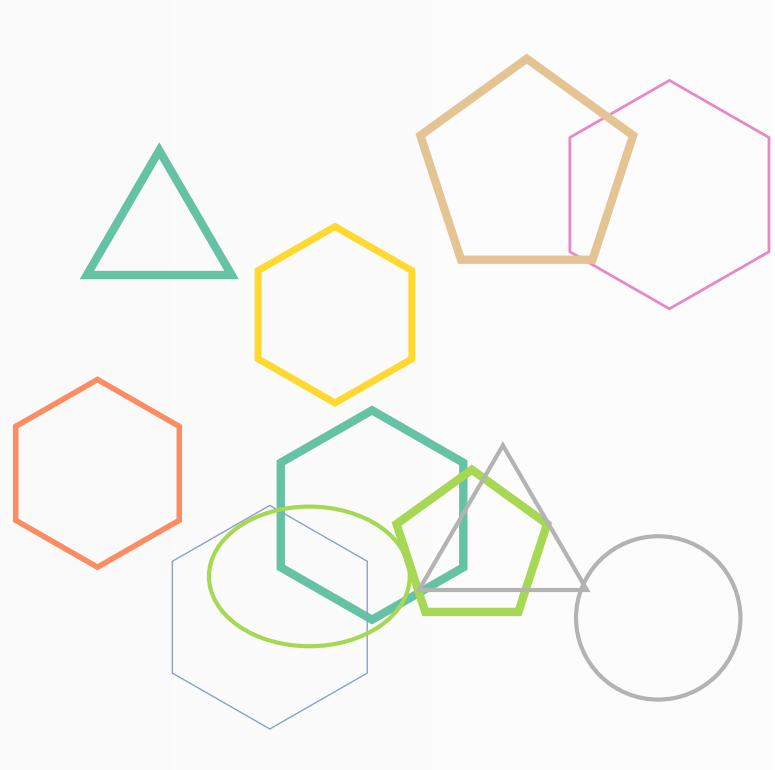[{"shape": "hexagon", "thickness": 3, "radius": 0.68, "center": [0.48, 0.331]}, {"shape": "triangle", "thickness": 3, "radius": 0.54, "center": [0.205, 0.697]}, {"shape": "hexagon", "thickness": 2, "radius": 0.61, "center": [0.126, 0.385]}, {"shape": "hexagon", "thickness": 0.5, "radius": 0.73, "center": [0.348, 0.198]}, {"shape": "hexagon", "thickness": 1, "radius": 0.74, "center": [0.864, 0.747]}, {"shape": "oval", "thickness": 1.5, "radius": 0.65, "center": [0.399, 0.251]}, {"shape": "pentagon", "thickness": 3, "radius": 0.51, "center": [0.609, 0.288]}, {"shape": "hexagon", "thickness": 2.5, "radius": 0.57, "center": [0.432, 0.591]}, {"shape": "pentagon", "thickness": 3, "radius": 0.72, "center": [0.68, 0.779]}, {"shape": "triangle", "thickness": 1.5, "radius": 0.63, "center": [0.649, 0.296]}, {"shape": "circle", "thickness": 1.5, "radius": 0.53, "center": [0.849, 0.198]}]